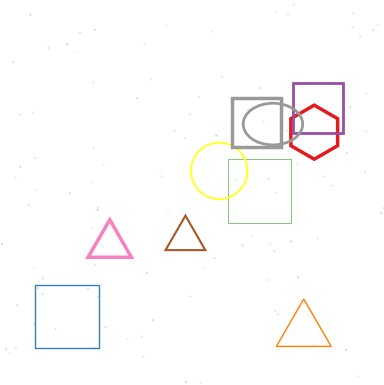[{"shape": "hexagon", "thickness": 2.5, "radius": 0.35, "center": [0.816, 0.657]}, {"shape": "square", "thickness": 1, "radius": 0.41, "center": [0.174, 0.178]}, {"shape": "square", "thickness": 0.5, "radius": 0.41, "center": [0.674, 0.504]}, {"shape": "square", "thickness": 2, "radius": 0.32, "center": [0.825, 0.72]}, {"shape": "triangle", "thickness": 1, "radius": 0.41, "center": [0.789, 0.141]}, {"shape": "circle", "thickness": 1.5, "radius": 0.37, "center": [0.569, 0.556]}, {"shape": "triangle", "thickness": 1.5, "radius": 0.3, "center": [0.482, 0.38]}, {"shape": "triangle", "thickness": 2.5, "radius": 0.33, "center": [0.285, 0.364]}, {"shape": "oval", "thickness": 2, "radius": 0.39, "center": [0.709, 0.678]}, {"shape": "square", "thickness": 2.5, "radius": 0.32, "center": [0.665, 0.682]}]